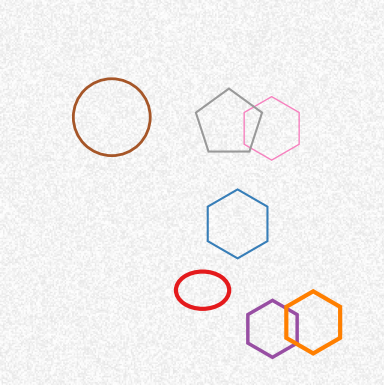[{"shape": "oval", "thickness": 3, "radius": 0.35, "center": [0.526, 0.246]}, {"shape": "hexagon", "thickness": 1.5, "radius": 0.45, "center": [0.617, 0.418]}, {"shape": "hexagon", "thickness": 2.5, "radius": 0.37, "center": [0.708, 0.146]}, {"shape": "hexagon", "thickness": 3, "radius": 0.4, "center": [0.814, 0.163]}, {"shape": "circle", "thickness": 2, "radius": 0.5, "center": [0.29, 0.696]}, {"shape": "hexagon", "thickness": 1, "radius": 0.41, "center": [0.706, 0.667]}, {"shape": "pentagon", "thickness": 1.5, "radius": 0.45, "center": [0.595, 0.68]}]